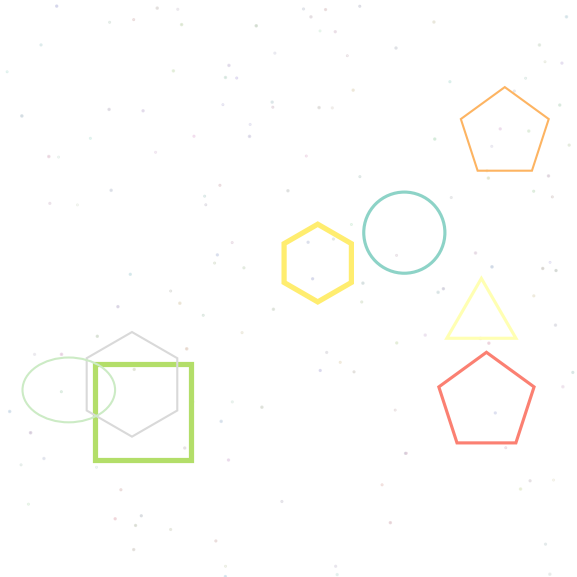[{"shape": "circle", "thickness": 1.5, "radius": 0.35, "center": [0.7, 0.596]}, {"shape": "triangle", "thickness": 1.5, "radius": 0.35, "center": [0.834, 0.448]}, {"shape": "pentagon", "thickness": 1.5, "radius": 0.43, "center": [0.842, 0.302]}, {"shape": "pentagon", "thickness": 1, "radius": 0.4, "center": [0.874, 0.768]}, {"shape": "square", "thickness": 2.5, "radius": 0.41, "center": [0.248, 0.285]}, {"shape": "hexagon", "thickness": 1, "radius": 0.45, "center": [0.229, 0.334]}, {"shape": "oval", "thickness": 1, "radius": 0.4, "center": [0.119, 0.324]}, {"shape": "hexagon", "thickness": 2.5, "radius": 0.34, "center": [0.55, 0.544]}]